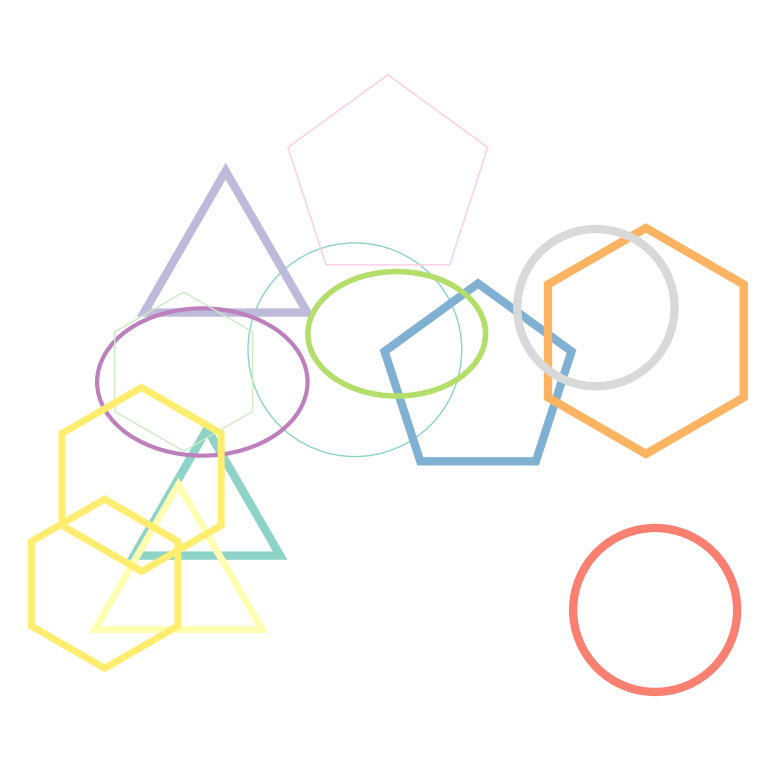[{"shape": "triangle", "thickness": 3, "radius": 0.55, "center": [0.269, 0.333]}, {"shape": "circle", "thickness": 0.5, "radius": 0.69, "center": [0.461, 0.546]}, {"shape": "triangle", "thickness": 2.5, "radius": 0.63, "center": [0.232, 0.245]}, {"shape": "triangle", "thickness": 3, "radius": 0.61, "center": [0.293, 0.655]}, {"shape": "circle", "thickness": 3, "radius": 0.53, "center": [0.851, 0.208]}, {"shape": "pentagon", "thickness": 3, "radius": 0.64, "center": [0.621, 0.504]}, {"shape": "hexagon", "thickness": 3, "radius": 0.73, "center": [0.839, 0.557]}, {"shape": "oval", "thickness": 2, "radius": 0.58, "center": [0.515, 0.566]}, {"shape": "pentagon", "thickness": 0.5, "radius": 0.68, "center": [0.504, 0.766]}, {"shape": "circle", "thickness": 3, "radius": 0.51, "center": [0.774, 0.6]}, {"shape": "oval", "thickness": 1.5, "radius": 0.68, "center": [0.263, 0.504]}, {"shape": "hexagon", "thickness": 0.5, "radius": 0.52, "center": [0.239, 0.517]}, {"shape": "hexagon", "thickness": 2.5, "radius": 0.55, "center": [0.136, 0.242]}, {"shape": "hexagon", "thickness": 2.5, "radius": 0.6, "center": [0.184, 0.377]}]